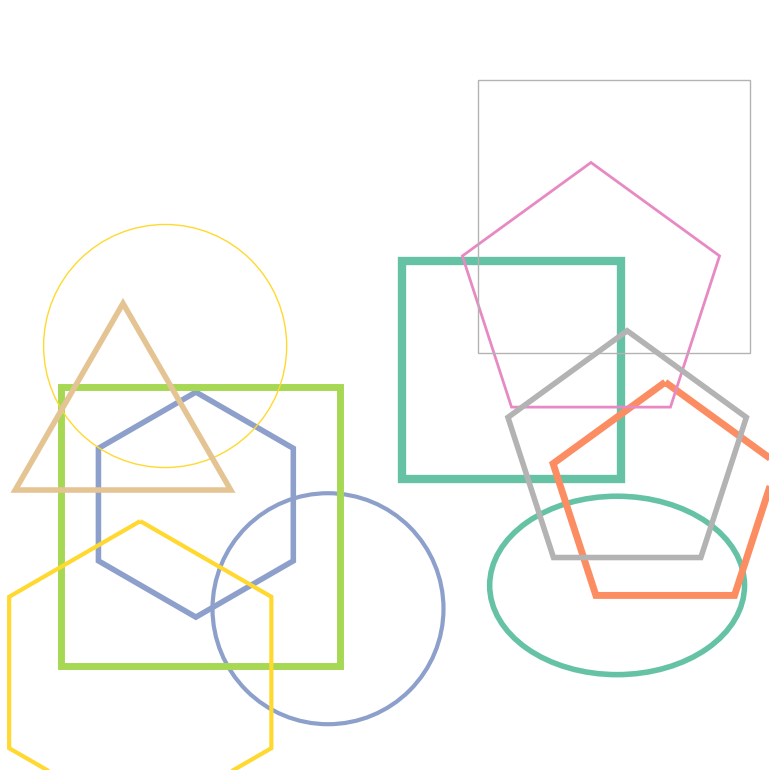[{"shape": "square", "thickness": 3, "radius": 0.71, "center": [0.664, 0.519]}, {"shape": "oval", "thickness": 2, "radius": 0.83, "center": [0.801, 0.24]}, {"shape": "pentagon", "thickness": 2.5, "radius": 0.77, "center": [0.864, 0.351]}, {"shape": "hexagon", "thickness": 2, "radius": 0.73, "center": [0.254, 0.345]}, {"shape": "circle", "thickness": 1.5, "radius": 0.75, "center": [0.426, 0.209]}, {"shape": "pentagon", "thickness": 1, "radius": 0.88, "center": [0.767, 0.613]}, {"shape": "square", "thickness": 2.5, "radius": 0.9, "center": [0.26, 0.316]}, {"shape": "hexagon", "thickness": 1.5, "radius": 0.98, "center": [0.182, 0.127]}, {"shape": "circle", "thickness": 0.5, "radius": 0.79, "center": [0.214, 0.551]}, {"shape": "triangle", "thickness": 2, "radius": 0.81, "center": [0.16, 0.444]}, {"shape": "square", "thickness": 0.5, "radius": 0.88, "center": [0.797, 0.719]}, {"shape": "pentagon", "thickness": 2, "radius": 0.81, "center": [0.814, 0.408]}]